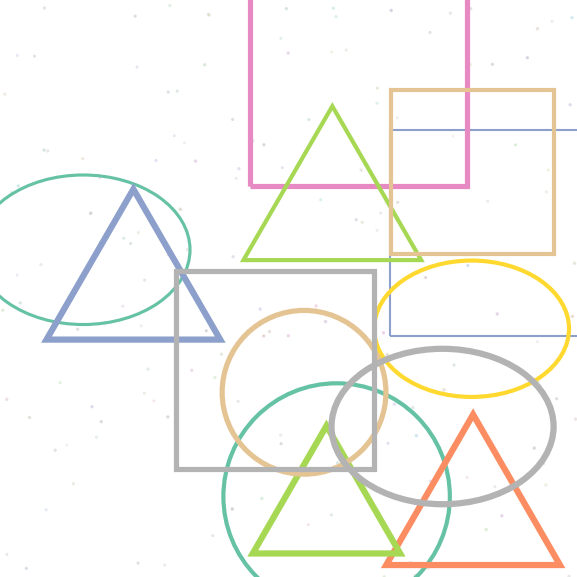[{"shape": "oval", "thickness": 1.5, "radius": 0.92, "center": [0.144, 0.567]}, {"shape": "circle", "thickness": 2, "radius": 0.98, "center": [0.583, 0.139]}, {"shape": "triangle", "thickness": 3, "radius": 0.87, "center": [0.819, 0.108]}, {"shape": "square", "thickness": 1, "radius": 0.89, "center": [0.853, 0.596]}, {"shape": "triangle", "thickness": 3, "radius": 0.87, "center": [0.231, 0.498]}, {"shape": "square", "thickness": 2.5, "radius": 0.94, "center": [0.62, 0.865]}, {"shape": "triangle", "thickness": 3, "radius": 0.74, "center": [0.565, 0.114]}, {"shape": "triangle", "thickness": 2, "radius": 0.89, "center": [0.575, 0.638]}, {"shape": "oval", "thickness": 2, "radius": 0.84, "center": [0.817, 0.43]}, {"shape": "circle", "thickness": 2.5, "radius": 0.71, "center": [0.526, 0.32]}, {"shape": "square", "thickness": 2, "radius": 0.71, "center": [0.818, 0.701]}, {"shape": "oval", "thickness": 3, "radius": 0.96, "center": [0.766, 0.261]}, {"shape": "square", "thickness": 2.5, "radius": 0.86, "center": [0.476, 0.359]}]